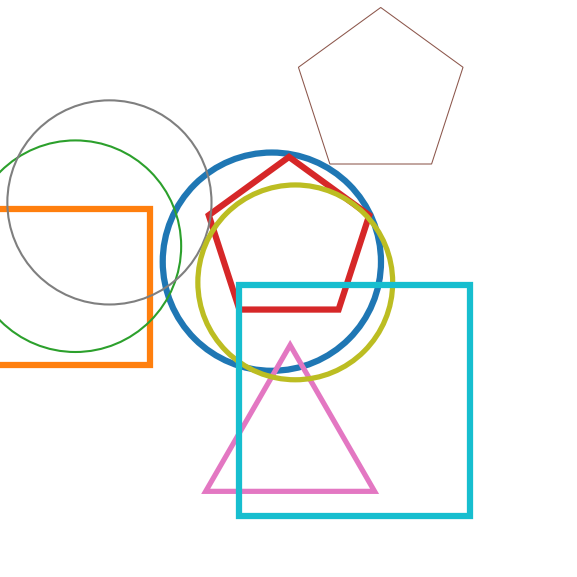[{"shape": "circle", "thickness": 3, "radius": 0.94, "center": [0.471, 0.546]}, {"shape": "square", "thickness": 3, "radius": 0.68, "center": [0.125, 0.502]}, {"shape": "circle", "thickness": 1, "radius": 0.92, "center": [0.131, 0.573]}, {"shape": "pentagon", "thickness": 3, "radius": 0.73, "center": [0.5, 0.581]}, {"shape": "pentagon", "thickness": 0.5, "radius": 0.75, "center": [0.659, 0.836]}, {"shape": "triangle", "thickness": 2.5, "radius": 0.84, "center": [0.502, 0.233]}, {"shape": "circle", "thickness": 1, "radius": 0.88, "center": [0.189, 0.649]}, {"shape": "circle", "thickness": 2.5, "radius": 0.84, "center": [0.511, 0.51]}, {"shape": "square", "thickness": 3, "radius": 1.0, "center": [0.614, 0.305]}]